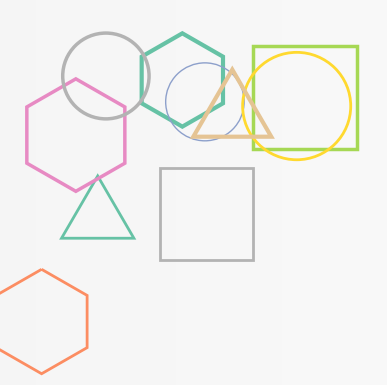[{"shape": "triangle", "thickness": 2, "radius": 0.54, "center": [0.252, 0.435]}, {"shape": "hexagon", "thickness": 3, "radius": 0.61, "center": [0.471, 0.792]}, {"shape": "hexagon", "thickness": 2, "radius": 0.68, "center": [0.107, 0.165]}, {"shape": "circle", "thickness": 1, "radius": 0.51, "center": [0.529, 0.735]}, {"shape": "hexagon", "thickness": 2.5, "radius": 0.73, "center": [0.196, 0.649]}, {"shape": "square", "thickness": 2.5, "radius": 0.67, "center": [0.788, 0.747]}, {"shape": "circle", "thickness": 2, "radius": 0.7, "center": [0.766, 0.725]}, {"shape": "triangle", "thickness": 3, "radius": 0.58, "center": [0.599, 0.703]}, {"shape": "circle", "thickness": 2.5, "radius": 0.56, "center": [0.273, 0.803]}, {"shape": "square", "thickness": 2, "radius": 0.6, "center": [0.534, 0.445]}]